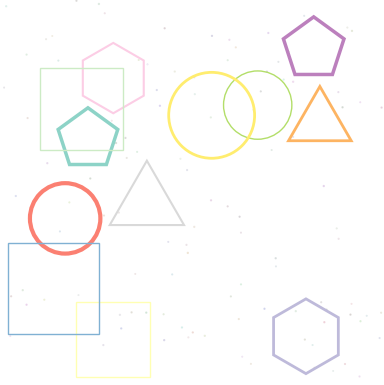[{"shape": "pentagon", "thickness": 2.5, "radius": 0.41, "center": [0.228, 0.639]}, {"shape": "square", "thickness": 1, "radius": 0.48, "center": [0.293, 0.117]}, {"shape": "hexagon", "thickness": 2, "radius": 0.49, "center": [0.795, 0.127]}, {"shape": "circle", "thickness": 3, "radius": 0.46, "center": [0.169, 0.433]}, {"shape": "square", "thickness": 1, "radius": 0.59, "center": [0.139, 0.251]}, {"shape": "triangle", "thickness": 2, "radius": 0.47, "center": [0.831, 0.681]}, {"shape": "circle", "thickness": 1, "radius": 0.44, "center": [0.669, 0.727]}, {"shape": "hexagon", "thickness": 1.5, "radius": 0.46, "center": [0.294, 0.797]}, {"shape": "triangle", "thickness": 1.5, "radius": 0.56, "center": [0.381, 0.471]}, {"shape": "pentagon", "thickness": 2.5, "radius": 0.41, "center": [0.815, 0.873]}, {"shape": "square", "thickness": 1, "radius": 0.54, "center": [0.212, 0.717]}, {"shape": "circle", "thickness": 2, "radius": 0.56, "center": [0.55, 0.7]}]